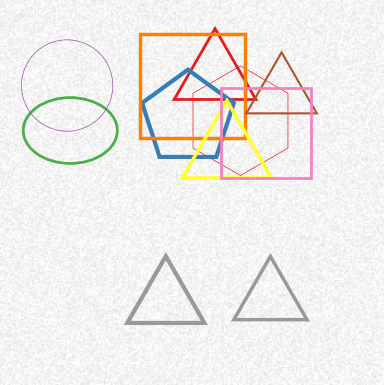[{"shape": "triangle", "thickness": 2, "radius": 0.61, "center": [0.558, 0.803]}, {"shape": "hexagon", "thickness": 0.5, "radius": 0.71, "center": [0.625, 0.687]}, {"shape": "pentagon", "thickness": 3, "radius": 0.63, "center": [0.488, 0.694]}, {"shape": "oval", "thickness": 2, "radius": 0.61, "center": [0.183, 0.661]}, {"shape": "circle", "thickness": 0.5, "radius": 0.59, "center": [0.174, 0.778]}, {"shape": "square", "thickness": 2.5, "radius": 0.68, "center": [0.5, 0.777]}, {"shape": "triangle", "thickness": 2.5, "radius": 0.67, "center": [0.589, 0.605]}, {"shape": "triangle", "thickness": 1.5, "radius": 0.53, "center": [0.731, 0.758]}, {"shape": "square", "thickness": 2, "radius": 0.58, "center": [0.69, 0.654]}, {"shape": "triangle", "thickness": 2.5, "radius": 0.55, "center": [0.702, 0.224]}, {"shape": "triangle", "thickness": 3, "radius": 0.58, "center": [0.431, 0.219]}]